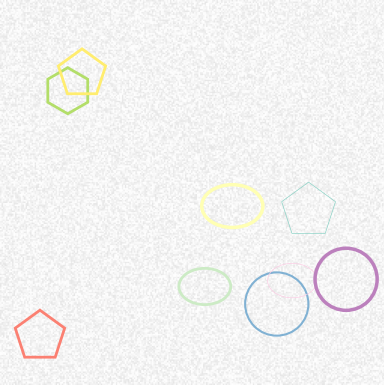[{"shape": "pentagon", "thickness": 0.5, "radius": 0.37, "center": [0.801, 0.453]}, {"shape": "oval", "thickness": 2.5, "radius": 0.4, "center": [0.603, 0.465]}, {"shape": "pentagon", "thickness": 2, "radius": 0.34, "center": [0.104, 0.127]}, {"shape": "circle", "thickness": 1.5, "radius": 0.41, "center": [0.719, 0.21]}, {"shape": "hexagon", "thickness": 2, "radius": 0.3, "center": [0.176, 0.764]}, {"shape": "oval", "thickness": 0.5, "radius": 0.32, "center": [0.759, 0.271]}, {"shape": "circle", "thickness": 2.5, "radius": 0.4, "center": [0.899, 0.275]}, {"shape": "oval", "thickness": 2, "radius": 0.34, "center": [0.532, 0.256]}, {"shape": "pentagon", "thickness": 2, "radius": 0.32, "center": [0.213, 0.809]}]